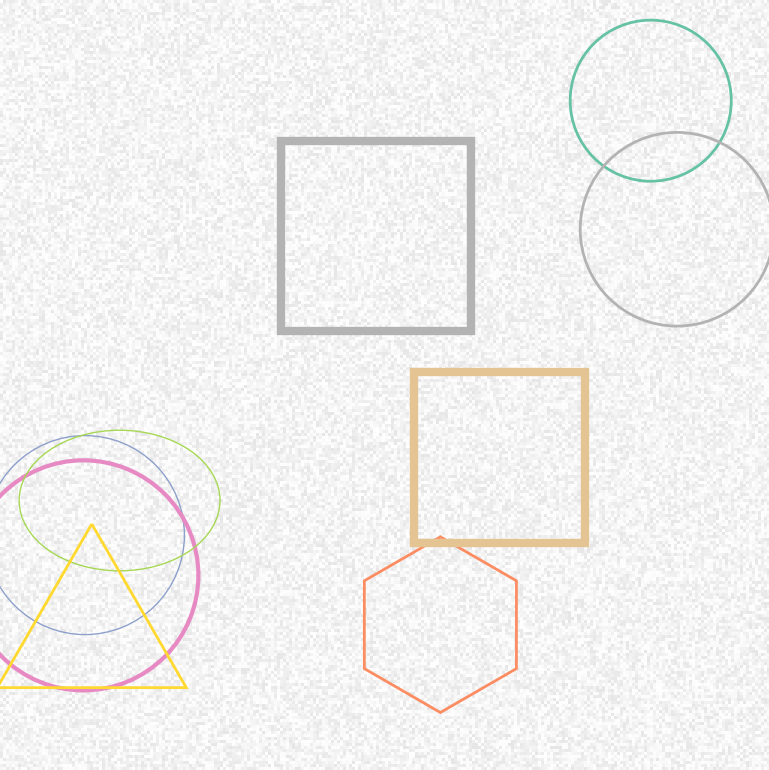[{"shape": "circle", "thickness": 1, "radius": 0.52, "center": [0.845, 0.869]}, {"shape": "hexagon", "thickness": 1, "radius": 0.57, "center": [0.572, 0.189]}, {"shape": "circle", "thickness": 0.5, "radius": 0.65, "center": [0.11, 0.305]}, {"shape": "circle", "thickness": 1.5, "radius": 0.75, "center": [0.108, 0.253]}, {"shape": "oval", "thickness": 0.5, "radius": 0.65, "center": [0.155, 0.35]}, {"shape": "triangle", "thickness": 1, "radius": 0.71, "center": [0.119, 0.178]}, {"shape": "square", "thickness": 3, "radius": 0.56, "center": [0.649, 0.405]}, {"shape": "square", "thickness": 3, "radius": 0.62, "center": [0.488, 0.694]}, {"shape": "circle", "thickness": 1, "radius": 0.63, "center": [0.879, 0.702]}]